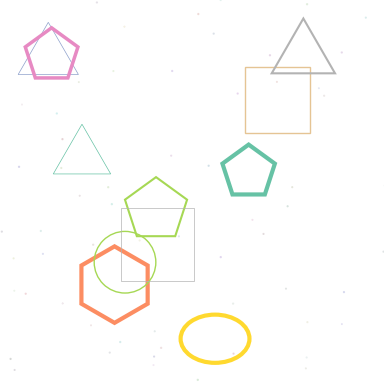[{"shape": "pentagon", "thickness": 3, "radius": 0.36, "center": [0.646, 0.553]}, {"shape": "triangle", "thickness": 0.5, "radius": 0.43, "center": [0.213, 0.591]}, {"shape": "hexagon", "thickness": 3, "radius": 0.5, "center": [0.298, 0.261]}, {"shape": "triangle", "thickness": 0.5, "radius": 0.45, "center": [0.125, 0.852]}, {"shape": "pentagon", "thickness": 2.5, "radius": 0.36, "center": [0.134, 0.856]}, {"shape": "pentagon", "thickness": 1.5, "radius": 0.42, "center": [0.405, 0.455]}, {"shape": "circle", "thickness": 1, "radius": 0.4, "center": [0.325, 0.319]}, {"shape": "oval", "thickness": 3, "radius": 0.45, "center": [0.559, 0.12]}, {"shape": "square", "thickness": 1, "radius": 0.43, "center": [0.72, 0.741]}, {"shape": "triangle", "thickness": 1.5, "radius": 0.47, "center": [0.788, 0.857]}, {"shape": "square", "thickness": 0.5, "radius": 0.48, "center": [0.409, 0.365]}]